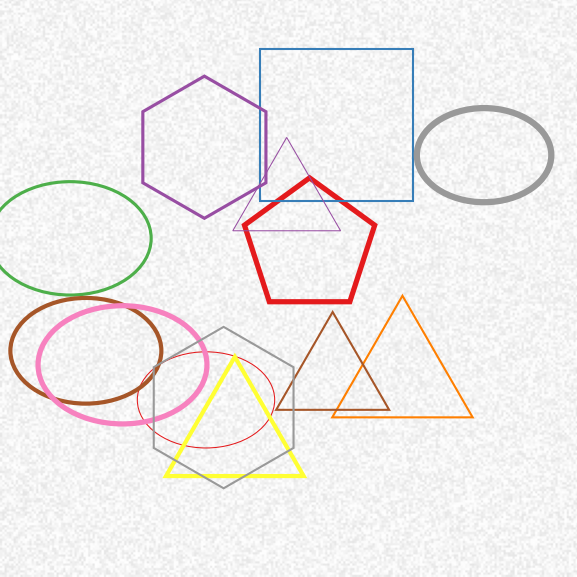[{"shape": "oval", "thickness": 0.5, "radius": 0.59, "center": [0.357, 0.307]}, {"shape": "pentagon", "thickness": 2.5, "radius": 0.59, "center": [0.536, 0.573]}, {"shape": "square", "thickness": 1, "radius": 0.66, "center": [0.583, 0.783]}, {"shape": "oval", "thickness": 1.5, "radius": 0.7, "center": [0.122, 0.586]}, {"shape": "hexagon", "thickness": 1.5, "radius": 0.62, "center": [0.354, 0.744]}, {"shape": "triangle", "thickness": 0.5, "radius": 0.54, "center": [0.496, 0.653]}, {"shape": "triangle", "thickness": 1, "radius": 0.7, "center": [0.697, 0.347]}, {"shape": "triangle", "thickness": 2, "radius": 0.69, "center": [0.407, 0.244]}, {"shape": "oval", "thickness": 2, "radius": 0.65, "center": [0.149, 0.392]}, {"shape": "triangle", "thickness": 1, "radius": 0.56, "center": [0.576, 0.346]}, {"shape": "oval", "thickness": 2.5, "radius": 0.73, "center": [0.212, 0.367]}, {"shape": "hexagon", "thickness": 1, "radius": 0.7, "center": [0.387, 0.293]}, {"shape": "oval", "thickness": 3, "radius": 0.58, "center": [0.838, 0.73]}]